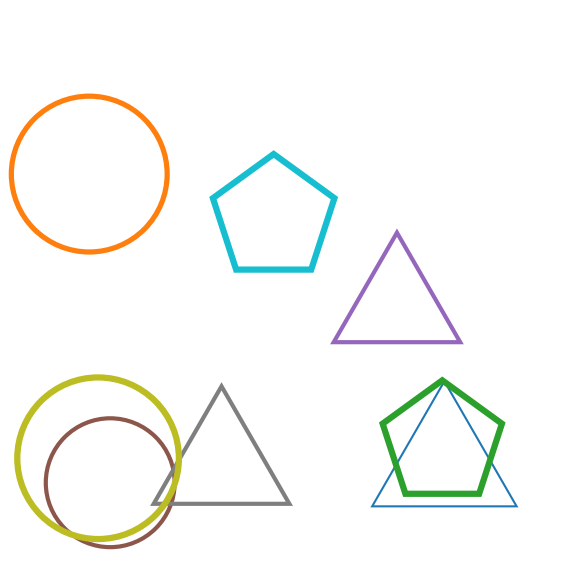[{"shape": "triangle", "thickness": 1, "radius": 0.72, "center": [0.769, 0.195]}, {"shape": "circle", "thickness": 2.5, "radius": 0.67, "center": [0.155, 0.698]}, {"shape": "pentagon", "thickness": 3, "radius": 0.54, "center": [0.766, 0.232]}, {"shape": "triangle", "thickness": 2, "radius": 0.63, "center": [0.687, 0.47]}, {"shape": "circle", "thickness": 2, "radius": 0.56, "center": [0.191, 0.163]}, {"shape": "triangle", "thickness": 2, "radius": 0.68, "center": [0.384, 0.195]}, {"shape": "circle", "thickness": 3, "radius": 0.7, "center": [0.17, 0.206]}, {"shape": "pentagon", "thickness": 3, "radius": 0.55, "center": [0.474, 0.622]}]